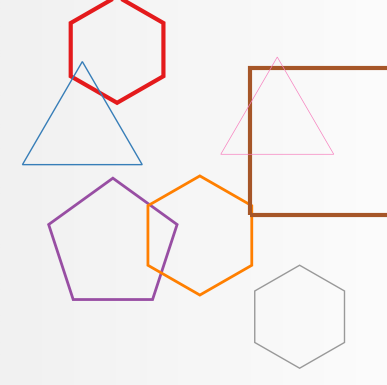[{"shape": "hexagon", "thickness": 3, "radius": 0.69, "center": [0.302, 0.871]}, {"shape": "triangle", "thickness": 1, "radius": 0.89, "center": [0.212, 0.662]}, {"shape": "pentagon", "thickness": 2, "radius": 0.87, "center": [0.291, 0.363]}, {"shape": "hexagon", "thickness": 2, "radius": 0.77, "center": [0.516, 0.388]}, {"shape": "square", "thickness": 3, "radius": 0.95, "center": [0.837, 0.632]}, {"shape": "triangle", "thickness": 0.5, "radius": 0.84, "center": [0.716, 0.683]}, {"shape": "hexagon", "thickness": 1, "radius": 0.67, "center": [0.773, 0.177]}]